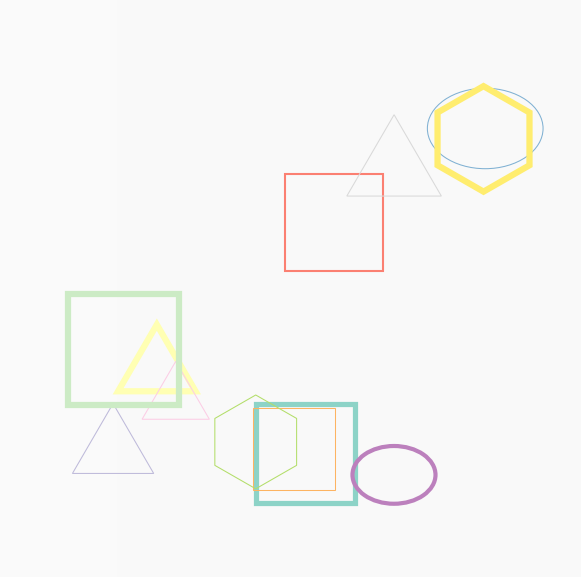[{"shape": "square", "thickness": 2.5, "radius": 0.43, "center": [0.526, 0.214]}, {"shape": "triangle", "thickness": 3, "radius": 0.38, "center": [0.27, 0.36]}, {"shape": "triangle", "thickness": 0.5, "radius": 0.4, "center": [0.195, 0.22]}, {"shape": "square", "thickness": 1, "radius": 0.42, "center": [0.575, 0.614]}, {"shape": "oval", "thickness": 0.5, "radius": 0.5, "center": [0.835, 0.777]}, {"shape": "square", "thickness": 0.5, "radius": 0.35, "center": [0.506, 0.222]}, {"shape": "hexagon", "thickness": 0.5, "radius": 0.41, "center": [0.44, 0.234]}, {"shape": "triangle", "thickness": 0.5, "radius": 0.33, "center": [0.302, 0.307]}, {"shape": "triangle", "thickness": 0.5, "radius": 0.47, "center": [0.678, 0.707]}, {"shape": "oval", "thickness": 2, "radius": 0.36, "center": [0.678, 0.177]}, {"shape": "square", "thickness": 3, "radius": 0.48, "center": [0.213, 0.394]}, {"shape": "hexagon", "thickness": 3, "radius": 0.46, "center": [0.832, 0.759]}]